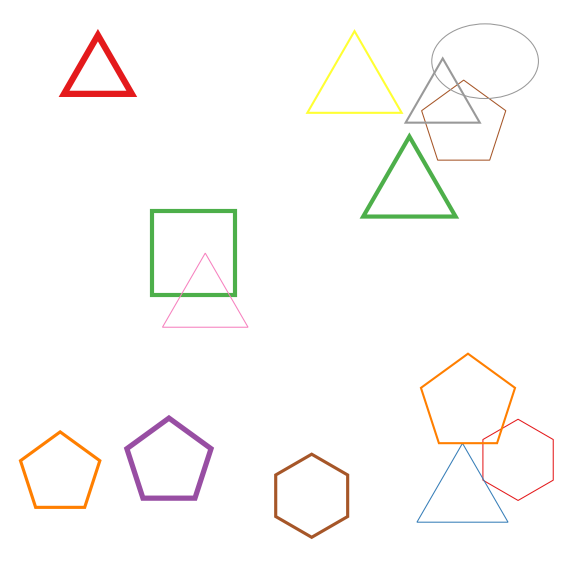[{"shape": "hexagon", "thickness": 0.5, "radius": 0.35, "center": [0.897, 0.203]}, {"shape": "triangle", "thickness": 3, "radius": 0.34, "center": [0.17, 0.87]}, {"shape": "triangle", "thickness": 0.5, "radius": 0.46, "center": [0.801, 0.14]}, {"shape": "triangle", "thickness": 2, "radius": 0.46, "center": [0.709, 0.67]}, {"shape": "square", "thickness": 2, "radius": 0.36, "center": [0.335, 0.561]}, {"shape": "pentagon", "thickness": 2.5, "radius": 0.38, "center": [0.293, 0.199]}, {"shape": "pentagon", "thickness": 1, "radius": 0.43, "center": [0.81, 0.301]}, {"shape": "pentagon", "thickness": 1.5, "radius": 0.36, "center": [0.104, 0.179]}, {"shape": "triangle", "thickness": 1, "radius": 0.47, "center": [0.614, 0.851]}, {"shape": "hexagon", "thickness": 1.5, "radius": 0.36, "center": [0.54, 0.141]}, {"shape": "pentagon", "thickness": 0.5, "radius": 0.38, "center": [0.803, 0.784]}, {"shape": "triangle", "thickness": 0.5, "radius": 0.43, "center": [0.355, 0.475]}, {"shape": "oval", "thickness": 0.5, "radius": 0.46, "center": [0.84, 0.893]}, {"shape": "triangle", "thickness": 1, "radius": 0.37, "center": [0.767, 0.824]}]